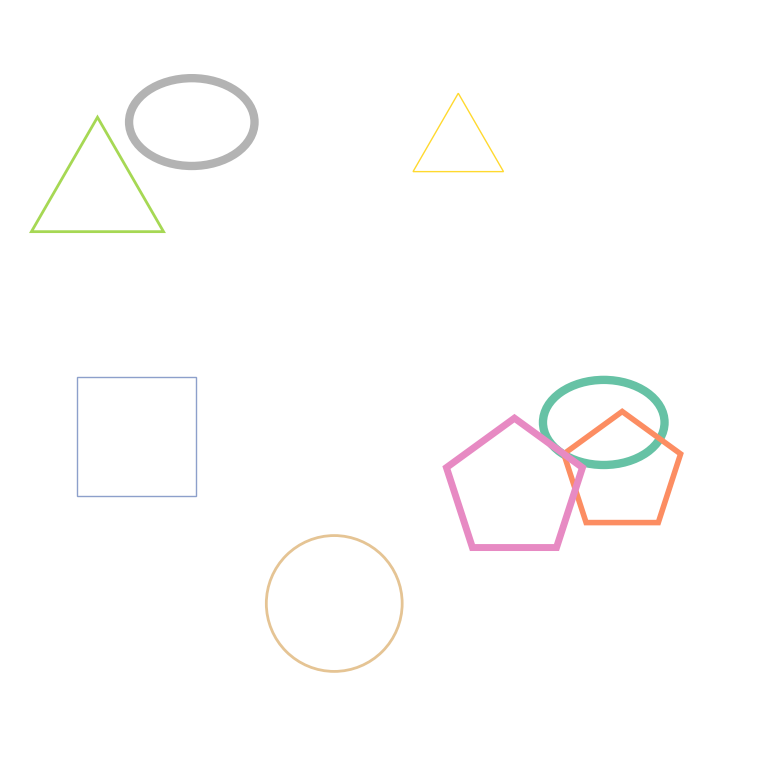[{"shape": "oval", "thickness": 3, "radius": 0.39, "center": [0.784, 0.451]}, {"shape": "pentagon", "thickness": 2, "radius": 0.4, "center": [0.808, 0.386]}, {"shape": "square", "thickness": 0.5, "radius": 0.39, "center": [0.177, 0.433]}, {"shape": "pentagon", "thickness": 2.5, "radius": 0.46, "center": [0.668, 0.364]}, {"shape": "triangle", "thickness": 1, "radius": 0.5, "center": [0.127, 0.749]}, {"shape": "triangle", "thickness": 0.5, "radius": 0.34, "center": [0.595, 0.811]}, {"shape": "circle", "thickness": 1, "radius": 0.44, "center": [0.434, 0.216]}, {"shape": "oval", "thickness": 3, "radius": 0.41, "center": [0.249, 0.841]}]